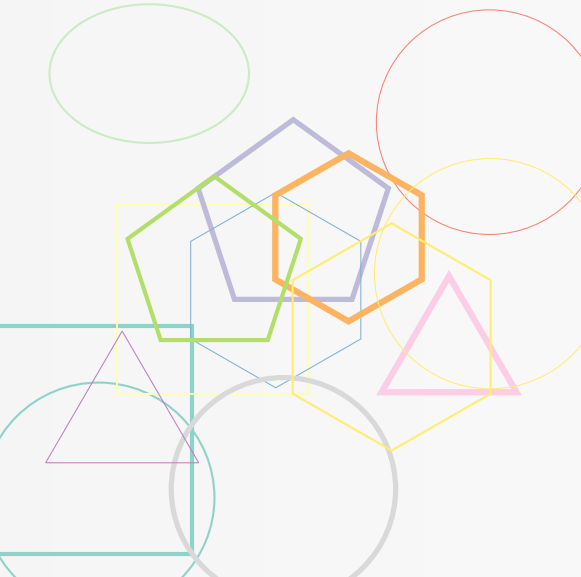[{"shape": "circle", "thickness": 1, "radius": 1.0, "center": [0.17, 0.138]}, {"shape": "square", "thickness": 2, "radius": 0.98, "center": [0.134, 0.237]}, {"shape": "square", "thickness": 1, "radius": 0.82, "center": [0.366, 0.482]}, {"shape": "pentagon", "thickness": 2.5, "radius": 0.86, "center": [0.505, 0.62]}, {"shape": "circle", "thickness": 0.5, "radius": 0.97, "center": [0.842, 0.788]}, {"shape": "hexagon", "thickness": 0.5, "radius": 0.84, "center": [0.474, 0.497]}, {"shape": "hexagon", "thickness": 3, "radius": 0.73, "center": [0.6, 0.588]}, {"shape": "pentagon", "thickness": 2, "radius": 0.78, "center": [0.369, 0.537]}, {"shape": "triangle", "thickness": 3, "radius": 0.67, "center": [0.773, 0.387]}, {"shape": "circle", "thickness": 2.5, "radius": 0.97, "center": [0.488, 0.152]}, {"shape": "triangle", "thickness": 0.5, "radius": 0.76, "center": [0.21, 0.274]}, {"shape": "oval", "thickness": 1, "radius": 0.86, "center": [0.257, 0.872]}, {"shape": "circle", "thickness": 0.5, "radius": 1.0, "center": [0.844, 0.525]}, {"shape": "hexagon", "thickness": 1, "radius": 0.98, "center": [0.674, 0.416]}]